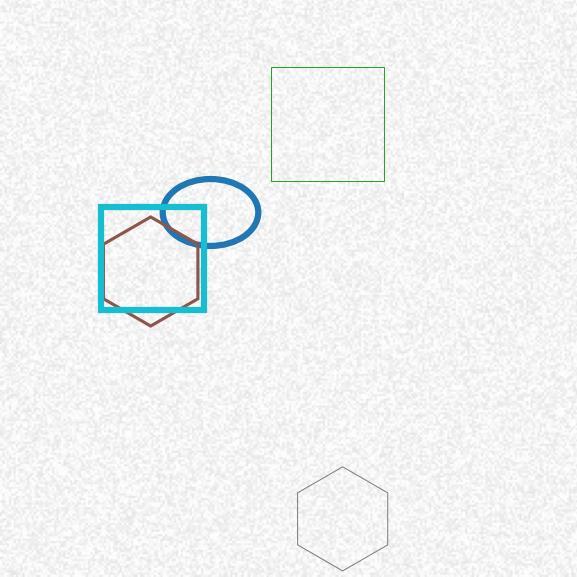[{"shape": "oval", "thickness": 3, "radius": 0.41, "center": [0.365, 0.631]}, {"shape": "square", "thickness": 0.5, "radius": 0.49, "center": [0.567, 0.785]}, {"shape": "hexagon", "thickness": 1.5, "radius": 0.47, "center": [0.261, 0.529]}, {"shape": "hexagon", "thickness": 0.5, "radius": 0.45, "center": [0.593, 0.101]}, {"shape": "square", "thickness": 3, "radius": 0.44, "center": [0.264, 0.551]}]